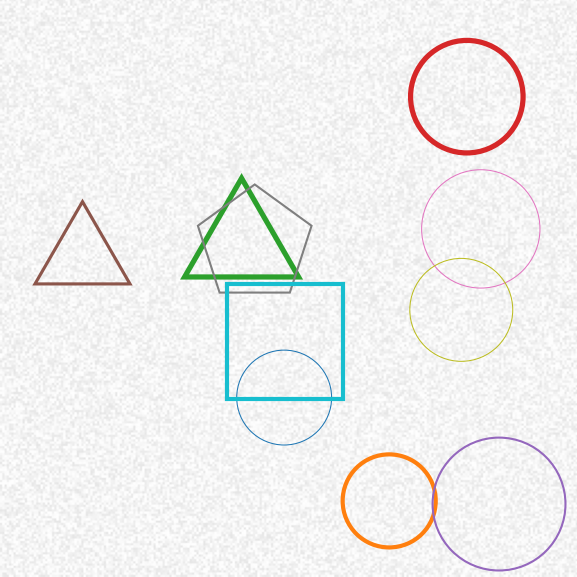[{"shape": "circle", "thickness": 0.5, "radius": 0.41, "center": [0.492, 0.311]}, {"shape": "circle", "thickness": 2, "radius": 0.4, "center": [0.674, 0.132]}, {"shape": "triangle", "thickness": 2.5, "radius": 0.57, "center": [0.418, 0.577]}, {"shape": "circle", "thickness": 2.5, "radius": 0.49, "center": [0.808, 0.832]}, {"shape": "circle", "thickness": 1, "radius": 0.58, "center": [0.864, 0.126]}, {"shape": "triangle", "thickness": 1.5, "radius": 0.47, "center": [0.143, 0.555]}, {"shape": "circle", "thickness": 0.5, "radius": 0.51, "center": [0.833, 0.603]}, {"shape": "pentagon", "thickness": 1, "radius": 0.52, "center": [0.441, 0.576]}, {"shape": "circle", "thickness": 0.5, "radius": 0.45, "center": [0.799, 0.463]}, {"shape": "square", "thickness": 2, "radius": 0.5, "center": [0.494, 0.408]}]